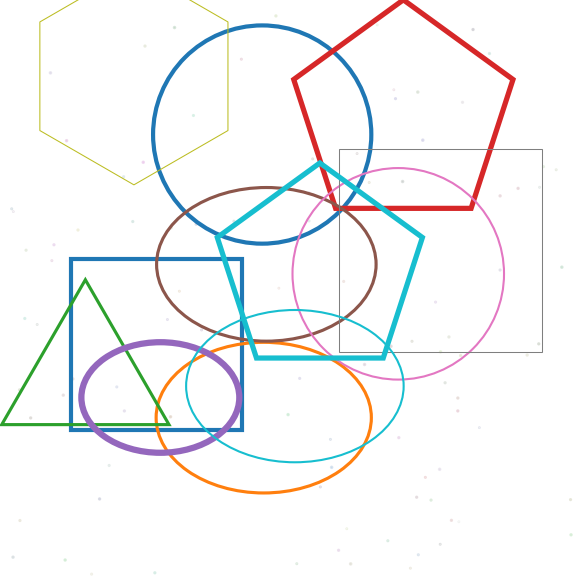[{"shape": "square", "thickness": 2, "radius": 0.74, "center": [0.271, 0.403]}, {"shape": "circle", "thickness": 2, "radius": 0.94, "center": [0.454, 0.766]}, {"shape": "oval", "thickness": 1.5, "radius": 0.93, "center": [0.457, 0.276]}, {"shape": "triangle", "thickness": 1.5, "radius": 0.84, "center": [0.148, 0.347]}, {"shape": "pentagon", "thickness": 2.5, "radius": 1.0, "center": [0.698, 0.8]}, {"shape": "oval", "thickness": 3, "radius": 0.68, "center": [0.278, 0.311]}, {"shape": "oval", "thickness": 1.5, "radius": 0.95, "center": [0.461, 0.541]}, {"shape": "circle", "thickness": 1, "radius": 0.92, "center": [0.69, 0.525]}, {"shape": "square", "thickness": 0.5, "radius": 0.88, "center": [0.763, 0.565]}, {"shape": "hexagon", "thickness": 0.5, "radius": 0.94, "center": [0.232, 0.867]}, {"shape": "pentagon", "thickness": 2.5, "radius": 0.93, "center": [0.554, 0.53]}, {"shape": "oval", "thickness": 1, "radius": 0.94, "center": [0.511, 0.331]}]